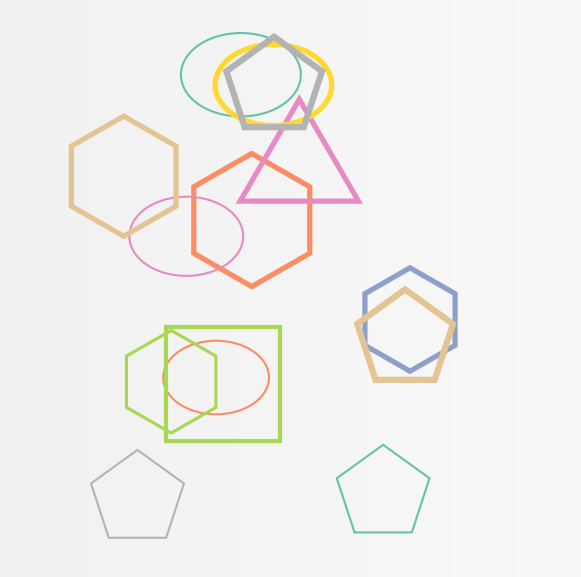[{"shape": "pentagon", "thickness": 1, "radius": 0.42, "center": [0.659, 0.145]}, {"shape": "oval", "thickness": 1, "radius": 0.52, "center": [0.414, 0.87]}, {"shape": "hexagon", "thickness": 2.5, "radius": 0.58, "center": [0.433, 0.618]}, {"shape": "oval", "thickness": 1, "radius": 0.46, "center": [0.372, 0.345]}, {"shape": "hexagon", "thickness": 2.5, "radius": 0.45, "center": [0.705, 0.446]}, {"shape": "triangle", "thickness": 2.5, "radius": 0.59, "center": [0.515, 0.71]}, {"shape": "oval", "thickness": 1, "radius": 0.49, "center": [0.321, 0.59]}, {"shape": "square", "thickness": 2, "radius": 0.49, "center": [0.383, 0.334]}, {"shape": "hexagon", "thickness": 1.5, "radius": 0.44, "center": [0.295, 0.338]}, {"shape": "oval", "thickness": 2.5, "radius": 0.5, "center": [0.47, 0.852]}, {"shape": "hexagon", "thickness": 2.5, "radius": 0.52, "center": [0.213, 0.694]}, {"shape": "pentagon", "thickness": 3, "radius": 0.43, "center": [0.697, 0.411]}, {"shape": "pentagon", "thickness": 1, "radius": 0.42, "center": [0.236, 0.136]}, {"shape": "pentagon", "thickness": 3, "radius": 0.43, "center": [0.472, 0.849]}]